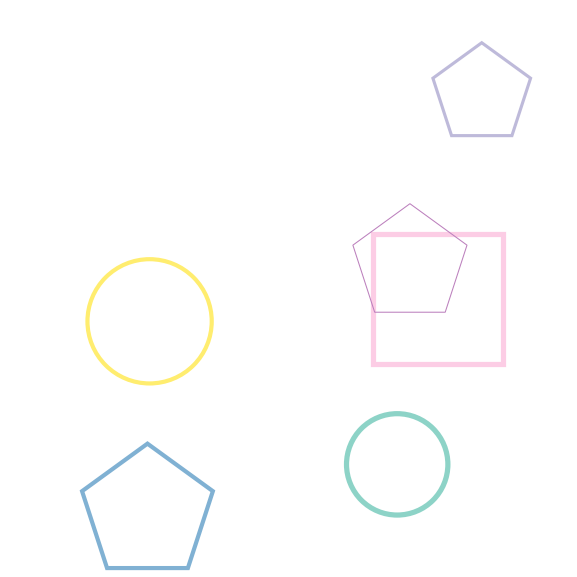[{"shape": "circle", "thickness": 2.5, "radius": 0.44, "center": [0.688, 0.195]}, {"shape": "pentagon", "thickness": 1.5, "radius": 0.44, "center": [0.834, 0.836]}, {"shape": "pentagon", "thickness": 2, "radius": 0.6, "center": [0.255, 0.112]}, {"shape": "square", "thickness": 2.5, "radius": 0.56, "center": [0.758, 0.482]}, {"shape": "pentagon", "thickness": 0.5, "radius": 0.52, "center": [0.71, 0.543]}, {"shape": "circle", "thickness": 2, "radius": 0.54, "center": [0.259, 0.443]}]